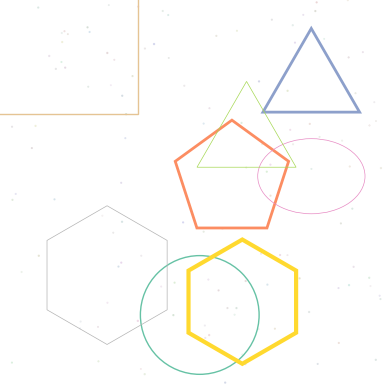[{"shape": "circle", "thickness": 1, "radius": 0.77, "center": [0.519, 0.182]}, {"shape": "pentagon", "thickness": 2, "radius": 0.77, "center": [0.602, 0.533]}, {"shape": "triangle", "thickness": 2, "radius": 0.72, "center": [0.808, 0.781]}, {"shape": "oval", "thickness": 0.5, "radius": 0.7, "center": [0.809, 0.542]}, {"shape": "triangle", "thickness": 0.5, "radius": 0.74, "center": [0.64, 0.64]}, {"shape": "hexagon", "thickness": 3, "radius": 0.81, "center": [0.629, 0.216]}, {"shape": "square", "thickness": 1, "radius": 0.97, "center": [0.164, 0.899]}, {"shape": "hexagon", "thickness": 0.5, "radius": 0.9, "center": [0.278, 0.285]}]